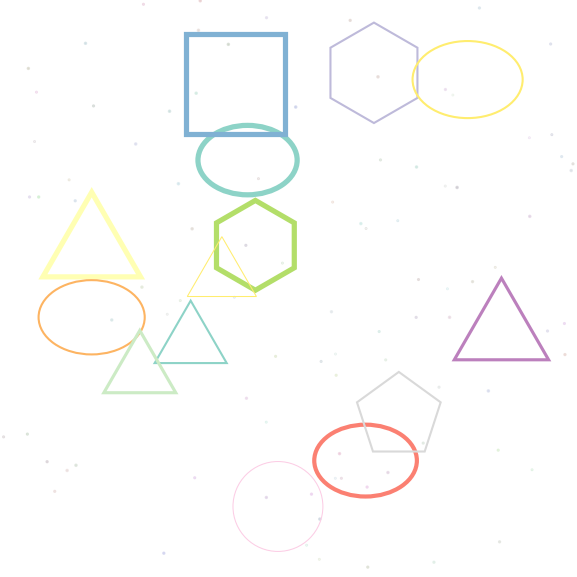[{"shape": "triangle", "thickness": 1, "radius": 0.36, "center": [0.33, 0.406]}, {"shape": "oval", "thickness": 2.5, "radius": 0.43, "center": [0.429, 0.722]}, {"shape": "triangle", "thickness": 2.5, "radius": 0.49, "center": [0.159, 0.569]}, {"shape": "hexagon", "thickness": 1, "radius": 0.43, "center": [0.648, 0.873]}, {"shape": "oval", "thickness": 2, "radius": 0.44, "center": [0.633, 0.202]}, {"shape": "square", "thickness": 2.5, "radius": 0.43, "center": [0.408, 0.854]}, {"shape": "oval", "thickness": 1, "radius": 0.46, "center": [0.159, 0.45]}, {"shape": "hexagon", "thickness": 2.5, "radius": 0.39, "center": [0.442, 0.574]}, {"shape": "circle", "thickness": 0.5, "radius": 0.39, "center": [0.481, 0.122]}, {"shape": "pentagon", "thickness": 1, "radius": 0.38, "center": [0.691, 0.279]}, {"shape": "triangle", "thickness": 1.5, "radius": 0.47, "center": [0.868, 0.423]}, {"shape": "triangle", "thickness": 1.5, "radius": 0.36, "center": [0.242, 0.355]}, {"shape": "oval", "thickness": 1, "radius": 0.48, "center": [0.81, 0.861]}, {"shape": "triangle", "thickness": 0.5, "radius": 0.35, "center": [0.384, 0.52]}]